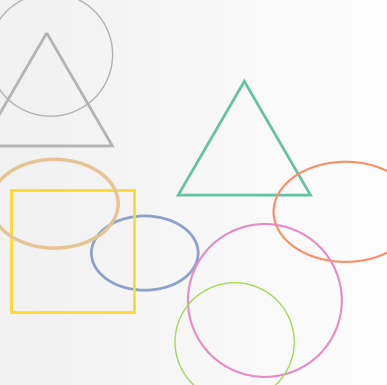[{"shape": "triangle", "thickness": 2, "radius": 0.99, "center": [0.631, 0.592]}, {"shape": "oval", "thickness": 1.5, "radius": 0.93, "center": [0.892, 0.45]}, {"shape": "oval", "thickness": 2, "radius": 0.69, "center": [0.374, 0.343]}, {"shape": "circle", "thickness": 1.5, "radius": 0.99, "center": [0.684, 0.22]}, {"shape": "circle", "thickness": 1, "radius": 0.77, "center": [0.605, 0.112]}, {"shape": "square", "thickness": 2, "radius": 0.8, "center": [0.187, 0.348]}, {"shape": "oval", "thickness": 2.5, "radius": 0.82, "center": [0.14, 0.471]}, {"shape": "triangle", "thickness": 2, "radius": 0.98, "center": [0.121, 0.719]}, {"shape": "circle", "thickness": 1, "radius": 0.8, "center": [0.131, 0.858]}]